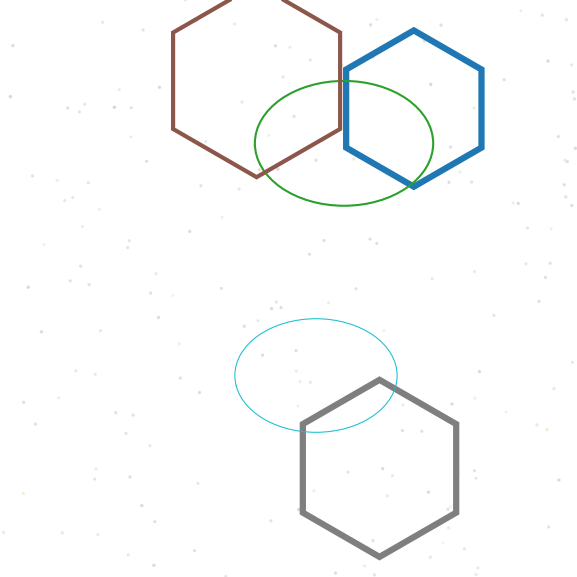[{"shape": "hexagon", "thickness": 3, "radius": 0.68, "center": [0.717, 0.811]}, {"shape": "oval", "thickness": 1, "radius": 0.77, "center": [0.596, 0.751]}, {"shape": "hexagon", "thickness": 2, "radius": 0.83, "center": [0.444, 0.859]}, {"shape": "hexagon", "thickness": 3, "radius": 0.77, "center": [0.657, 0.188]}, {"shape": "oval", "thickness": 0.5, "radius": 0.7, "center": [0.547, 0.349]}]